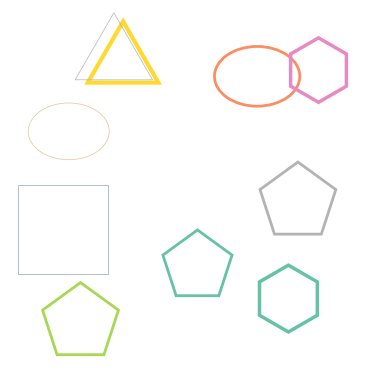[{"shape": "hexagon", "thickness": 2.5, "radius": 0.43, "center": [0.749, 0.224]}, {"shape": "pentagon", "thickness": 2, "radius": 0.47, "center": [0.513, 0.308]}, {"shape": "oval", "thickness": 2, "radius": 0.55, "center": [0.668, 0.802]}, {"shape": "square", "thickness": 0.5, "radius": 0.58, "center": [0.164, 0.404]}, {"shape": "hexagon", "thickness": 2.5, "radius": 0.42, "center": [0.827, 0.818]}, {"shape": "pentagon", "thickness": 2, "radius": 0.52, "center": [0.209, 0.162]}, {"shape": "triangle", "thickness": 3, "radius": 0.53, "center": [0.32, 0.838]}, {"shape": "oval", "thickness": 0.5, "radius": 0.53, "center": [0.178, 0.659]}, {"shape": "pentagon", "thickness": 2, "radius": 0.52, "center": [0.774, 0.476]}, {"shape": "triangle", "thickness": 0.5, "radius": 0.58, "center": [0.296, 0.851]}]